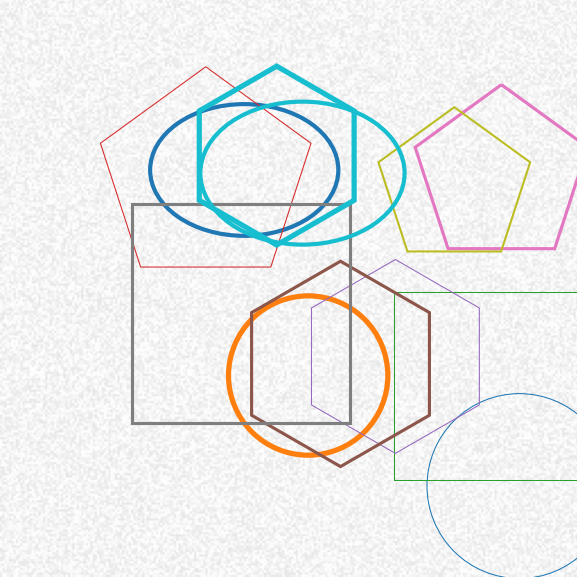[{"shape": "oval", "thickness": 2, "radius": 0.81, "center": [0.423, 0.705]}, {"shape": "circle", "thickness": 0.5, "radius": 0.8, "center": [0.899, 0.157]}, {"shape": "circle", "thickness": 2.5, "radius": 0.69, "center": [0.534, 0.349]}, {"shape": "square", "thickness": 0.5, "radius": 0.81, "center": [0.845, 0.331]}, {"shape": "pentagon", "thickness": 0.5, "radius": 0.96, "center": [0.356, 0.692]}, {"shape": "hexagon", "thickness": 0.5, "radius": 0.84, "center": [0.685, 0.382]}, {"shape": "hexagon", "thickness": 1.5, "radius": 0.89, "center": [0.59, 0.369]}, {"shape": "pentagon", "thickness": 1.5, "radius": 0.79, "center": [0.868, 0.696]}, {"shape": "square", "thickness": 1.5, "radius": 0.94, "center": [0.418, 0.456]}, {"shape": "pentagon", "thickness": 1, "radius": 0.69, "center": [0.787, 0.675]}, {"shape": "oval", "thickness": 2, "radius": 0.88, "center": [0.524, 0.699]}, {"shape": "hexagon", "thickness": 2.5, "radius": 0.77, "center": [0.479, 0.73]}]